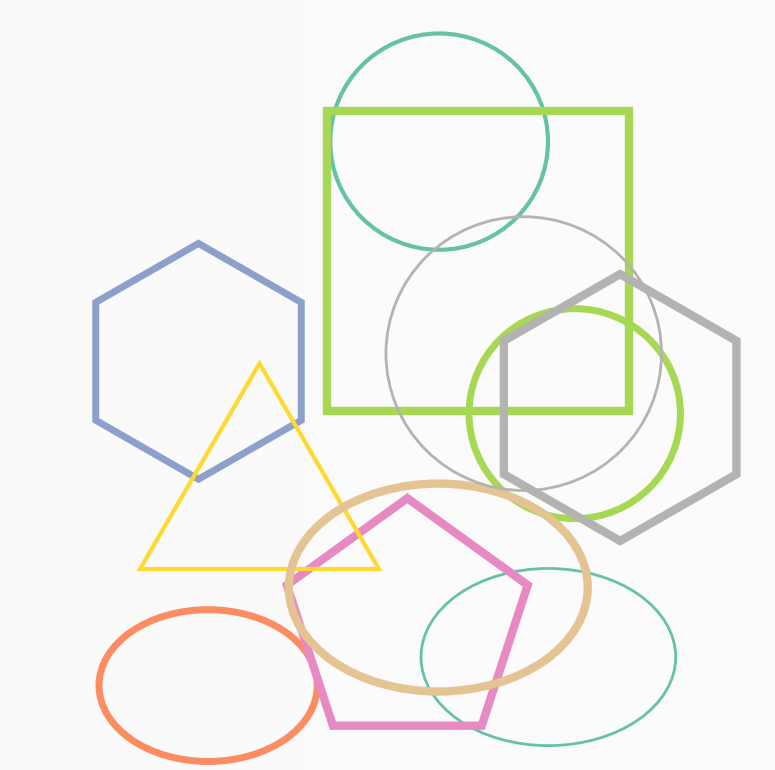[{"shape": "oval", "thickness": 1, "radius": 0.82, "center": [0.708, 0.147]}, {"shape": "circle", "thickness": 1.5, "radius": 0.7, "center": [0.567, 0.816]}, {"shape": "oval", "thickness": 2.5, "radius": 0.7, "center": [0.269, 0.11]}, {"shape": "hexagon", "thickness": 2.5, "radius": 0.77, "center": [0.256, 0.531]}, {"shape": "pentagon", "thickness": 3, "radius": 0.82, "center": [0.526, 0.19]}, {"shape": "square", "thickness": 3, "radius": 0.97, "center": [0.617, 0.661]}, {"shape": "circle", "thickness": 2.5, "radius": 0.68, "center": [0.742, 0.463]}, {"shape": "triangle", "thickness": 1.5, "radius": 0.89, "center": [0.335, 0.35]}, {"shape": "oval", "thickness": 3, "radius": 0.96, "center": [0.566, 0.237]}, {"shape": "circle", "thickness": 1, "radius": 0.89, "center": [0.676, 0.541]}, {"shape": "hexagon", "thickness": 3, "radius": 0.87, "center": [0.8, 0.471]}]